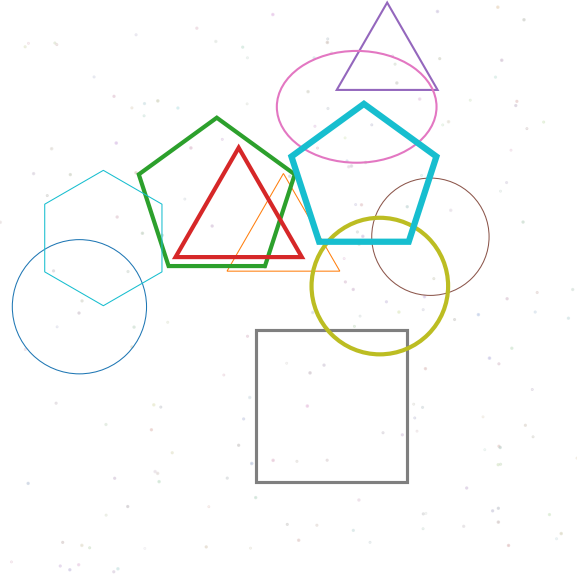[{"shape": "circle", "thickness": 0.5, "radius": 0.58, "center": [0.138, 0.468]}, {"shape": "triangle", "thickness": 0.5, "radius": 0.56, "center": [0.491, 0.586]}, {"shape": "pentagon", "thickness": 2, "radius": 0.71, "center": [0.375, 0.653]}, {"shape": "triangle", "thickness": 2, "radius": 0.63, "center": [0.413, 0.617]}, {"shape": "triangle", "thickness": 1, "radius": 0.5, "center": [0.67, 0.894]}, {"shape": "circle", "thickness": 0.5, "radius": 0.51, "center": [0.745, 0.589]}, {"shape": "oval", "thickness": 1, "radius": 0.69, "center": [0.618, 0.814]}, {"shape": "square", "thickness": 1.5, "radius": 0.65, "center": [0.574, 0.296]}, {"shape": "circle", "thickness": 2, "radius": 0.59, "center": [0.658, 0.504]}, {"shape": "pentagon", "thickness": 3, "radius": 0.66, "center": [0.63, 0.687]}, {"shape": "hexagon", "thickness": 0.5, "radius": 0.59, "center": [0.179, 0.587]}]